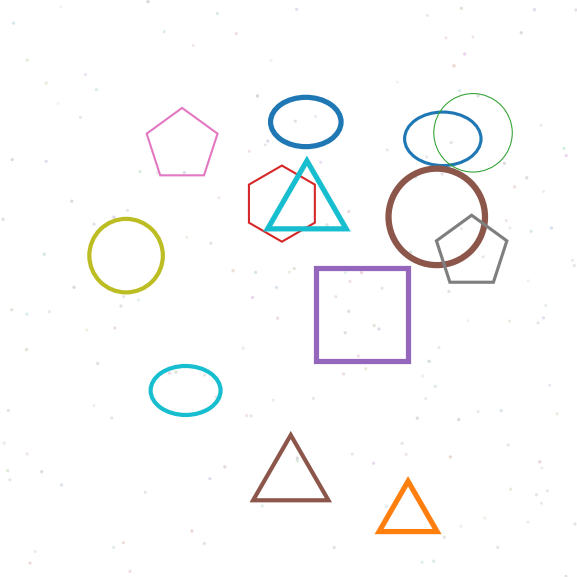[{"shape": "oval", "thickness": 2.5, "radius": 0.31, "center": [0.53, 0.788]}, {"shape": "oval", "thickness": 1.5, "radius": 0.33, "center": [0.767, 0.759]}, {"shape": "triangle", "thickness": 2.5, "radius": 0.29, "center": [0.707, 0.108]}, {"shape": "circle", "thickness": 0.5, "radius": 0.34, "center": [0.819, 0.769]}, {"shape": "hexagon", "thickness": 1, "radius": 0.33, "center": [0.488, 0.647]}, {"shape": "square", "thickness": 2.5, "radius": 0.4, "center": [0.627, 0.454]}, {"shape": "triangle", "thickness": 2, "radius": 0.38, "center": [0.503, 0.17]}, {"shape": "circle", "thickness": 3, "radius": 0.42, "center": [0.756, 0.624]}, {"shape": "pentagon", "thickness": 1, "radius": 0.32, "center": [0.315, 0.748]}, {"shape": "pentagon", "thickness": 1.5, "radius": 0.32, "center": [0.817, 0.562]}, {"shape": "circle", "thickness": 2, "radius": 0.32, "center": [0.218, 0.556]}, {"shape": "oval", "thickness": 2, "radius": 0.3, "center": [0.321, 0.323]}, {"shape": "triangle", "thickness": 2.5, "radius": 0.39, "center": [0.531, 0.642]}]